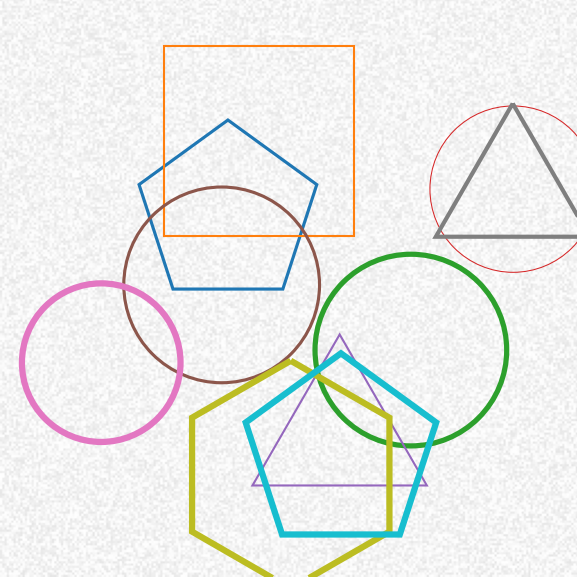[{"shape": "pentagon", "thickness": 1.5, "radius": 0.81, "center": [0.395, 0.629]}, {"shape": "square", "thickness": 1, "radius": 0.82, "center": [0.448, 0.755]}, {"shape": "circle", "thickness": 2.5, "radius": 0.83, "center": [0.711, 0.393]}, {"shape": "circle", "thickness": 0.5, "radius": 0.72, "center": [0.889, 0.672]}, {"shape": "triangle", "thickness": 1, "radius": 0.87, "center": [0.588, 0.246]}, {"shape": "circle", "thickness": 1.5, "radius": 0.85, "center": [0.384, 0.506]}, {"shape": "circle", "thickness": 3, "radius": 0.69, "center": [0.175, 0.371]}, {"shape": "triangle", "thickness": 2, "radius": 0.77, "center": [0.888, 0.666]}, {"shape": "hexagon", "thickness": 3, "radius": 0.99, "center": [0.503, 0.177]}, {"shape": "pentagon", "thickness": 3, "radius": 0.87, "center": [0.59, 0.214]}]